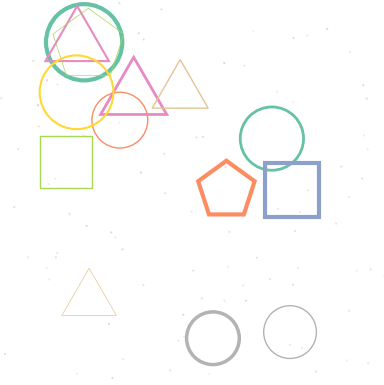[{"shape": "circle", "thickness": 2, "radius": 0.41, "center": [0.706, 0.64]}, {"shape": "circle", "thickness": 3, "radius": 0.5, "center": [0.219, 0.89]}, {"shape": "circle", "thickness": 1, "radius": 0.36, "center": [0.311, 0.688]}, {"shape": "pentagon", "thickness": 3, "radius": 0.39, "center": [0.588, 0.505]}, {"shape": "square", "thickness": 3, "radius": 0.35, "center": [0.758, 0.506]}, {"shape": "triangle", "thickness": 1.5, "radius": 0.48, "center": [0.2, 0.889]}, {"shape": "triangle", "thickness": 2, "radius": 0.5, "center": [0.347, 0.752]}, {"shape": "pentagon", "thickness": 0.5, "radius": 0.48, "center": [0.229, 0.882]}, {"shape": "square", "thickness": 1, "radius": 0.34, "center": [0.171, 0.58]}, {"shape": "circle", "thickness": 1.5, "radius": 0.48, "center": [0.199, 0.76]}, {"shape": "triangle", "thickness": 1, "radius": 0.42, "center": [0.468, 0.761]}, {"shape": "triangle", "thickness": 0.5, "radius": 0.41, "center": [0.231, 0.222]}, {"shape": "circle", "thickness": 2.5, "radius": 0.34, "center": [0.553, 0.121]}, {"shape": "circle", "thickness": 1, "radius": 0.34, "center": [0.753, 0.137]}]